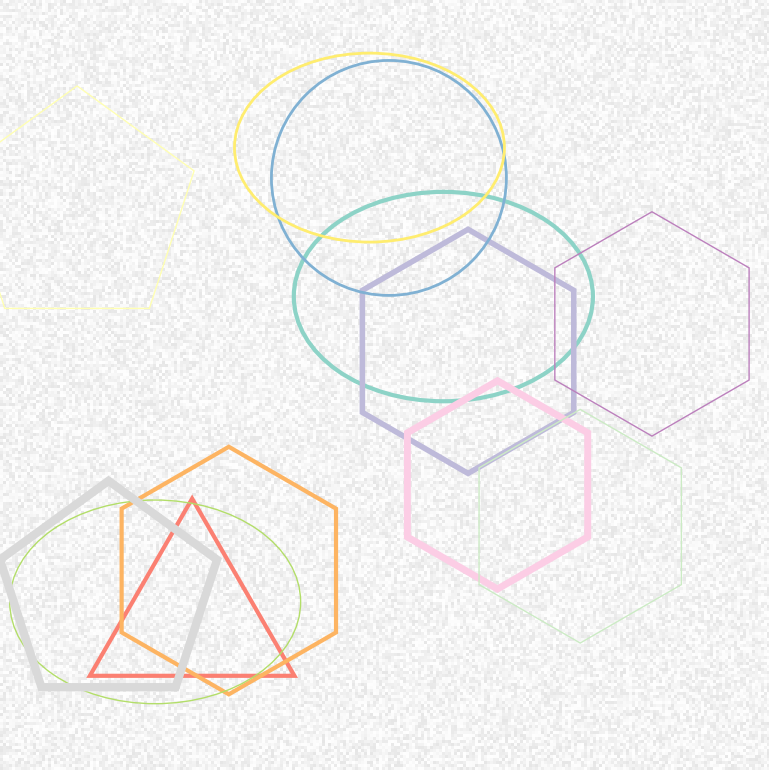[{"shape": "oval", "thickness": 1.5, "radius": 0.97, "center": [0.576, 0.615]}, {"shape": "pentagon", "thickness": 0.5, "radius": 0.8, "center": [0.1, 0.729]}, {"shape": "hexagon", "thickness": 2, "radius": 0.79, "center": [0.608, 0.544]}, {"shape": "triangle", "thickness": 1.5, "radius": 0.77, "center": [0.25, 0.199]}, {"shape": "circle", "thickness": 1, "radius": 0.76, "center": [0.505, 0.769]}, {"shape": "hexagon", "thickness": 1.5, "radius": 0.8, "center": [0.297, 0.259]}, {"shape": "oval", "thickness": 0.5, "radius": 0.94, "center": [0.202, 0.218]}, {"shape": "hexagon", "thickness": 2.5, "radius": 0.68, "center": [0.646, 0.37]}, {"shape": "pentagon", "thickness": 3, "radius": 0.74, "center": [0.141, 0.227]}, {"shape": "hexagon", "thickness": 0.5, "radius": 0.73, "center": [0.847, 0.579]}, {"shape": "hexagon", "thickness": 0.5, "radius": 0.76, "center": [0.754, 0.317]}, {"shape": "oval", "thickness": 1, "radius": 0.88, "center": [0.48, 0.808]}]